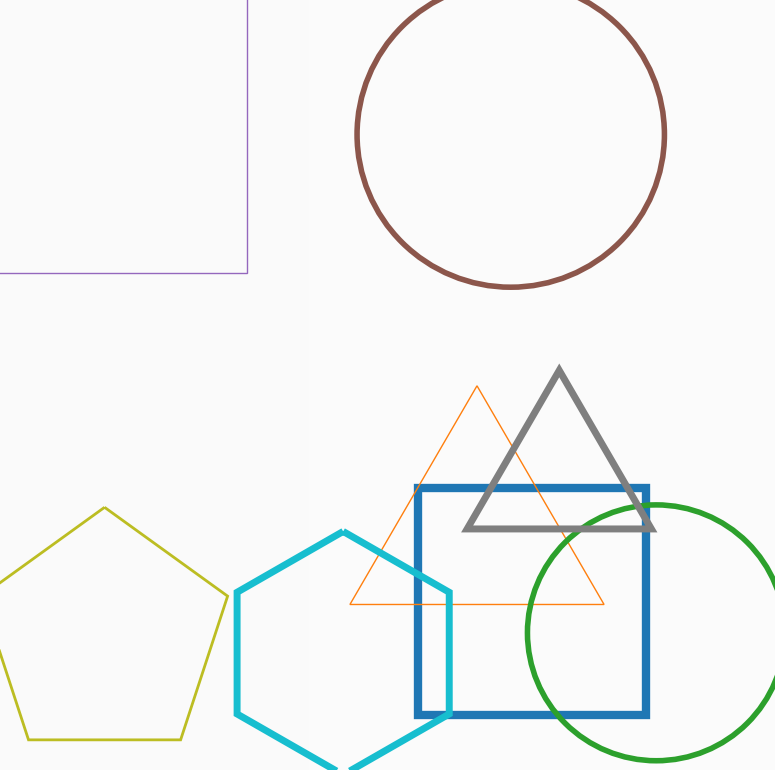[{"shape": "square", "thickness": 3, "radius": 0.74, "center": [0.686, 0.219]}, {"shape": "triangle", "thickness": 0.5, "radius": 0.95, "center": [0.615, 0.31]}, {"shape": "circle", "thickness": 2, "radius": 0.83, "center": [0.847, 0.178]}, {"shape": "square", "thickness": 0.5, "radius": 0.91, "center": [0.137, 0.827]}, {"shape": "circle", "thickness": 2, "radius": 0.99, "center": [0.659, 0.825]}, {"shape": "triangle", "thickness": 2.5, "radius": 0.69, "center": [0.722, 0.382]}, {"shape": "pentagon", "thickness": 1, "radius": 0.83, "center": [0.135, 0.174]}, {"shape": "hexagon", "thickness": 2.5, "radius": 0.79, "center": [0.443, 0.152]}]